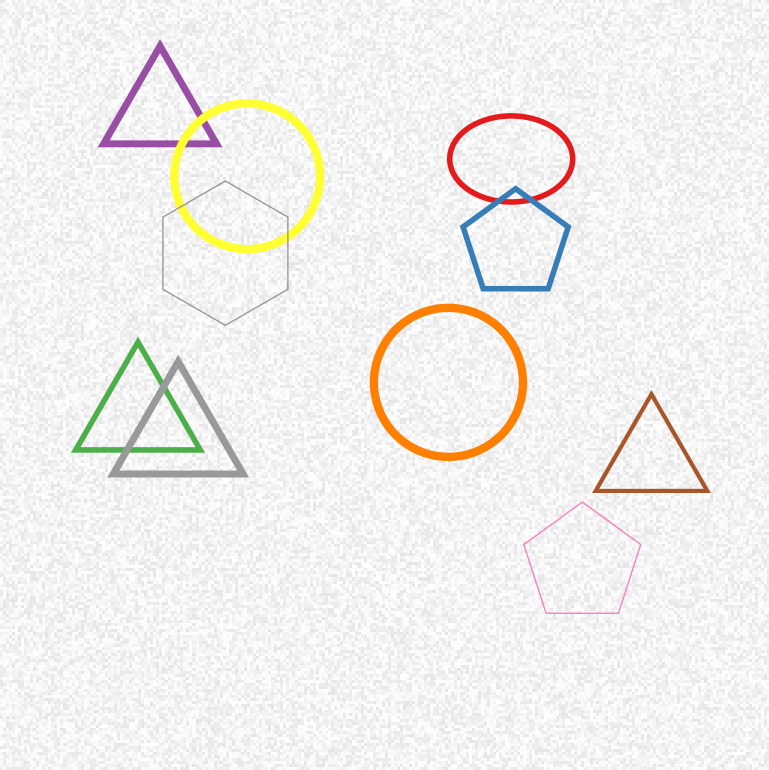[{"shape": "oval", "thickness": 2, "radius": 0.4, "center": [0.664, 0.794]}, {"shape": "pentagon", "thickness": 2, "radius": 0.36, "center": [0.67, 0.683]}, {"shape": "triangle", "thickness": 2, "radius": 0.47, "center": [0.179, 0.462]}, {"shape": "triangle", "thickness": 2.5, "radius": 0.42, "center": [0.208, 0.856]}, {"shape": "circle", "thickness": 3, "radius": 0.48, "center": [0.582, 0.503]}, {"shape": "circle", "thickness": 3, "radius": 0.47, "center": [0.321, 0.771]}, {"shape": "triangle", "thickness": 1.5, "radius": 0.42, "center": [0.846, 0.404]}, {"shape": "pentagon", "thickness": 0.5, "radius": 0.4, "center": [0.756, 0.268]}, {"shape": "triangle", "thickness": 2.5, "radius": 0.49, "center": [0.231, 0.433]}, {"shape": "hexagon", "thickness": 0.5, "radius": 0.47, "center": [0.293, 0.671]}]